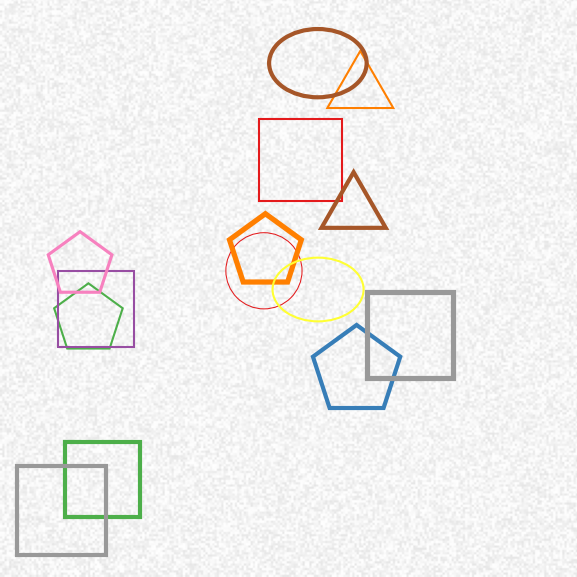[{"shape": "square", "thickness": 1, "radius": 0.36, "center": [0.52, 0.722]}, {"shape": "circle", "thickness": 0.5, "radius": 0.33, "center": [0.457, 0.53]}, {"shape": "pentagon", "thickness": 2, "radius": 0.4, "center": [0.617, 0.357]}, {"shape": "pentagon", "thickness": 1, "radius": 0.31, "center": [0.153, 0.446]}, {"shape": "square", "thickness": 2, "radius": 0.32, "center": [0.177, 0.17]}, {"shape": "square", "thickness": 1, "radius": 0.33, "center": [0.167, 0.464]}, {"shape": "pentagon", "thickness": 2.5, "radius": 0.33, "center": [0.46, 0.564]}, {"shape": "triangle", "thickness": 1, "radius": 0.33, "center": [0.624, 0.845]}, {"shape": "oval", "thickness": 1, "radius": 0.39, "center": [0.551, 0.498]}, {"shape": "triangle", "thickness": 2, "radius": 0.32, "center": [0.612, 0.637]}, {"shape": "oval", "thickness": 2, "radius": 0.42, "center": [0.55, 0.89]}, {"shape": "pentagon", "thickness": 1.5, "radius": 0.29, "center": [0.139, 0.54]}, {"shape": "square", "thickness": 2.5, "radius": 0.37, "center": [0.71, 0.419]}, {"shape": "square", "thickness": 2, "radius": 0.39, "center": [0.107, 0.115]}]